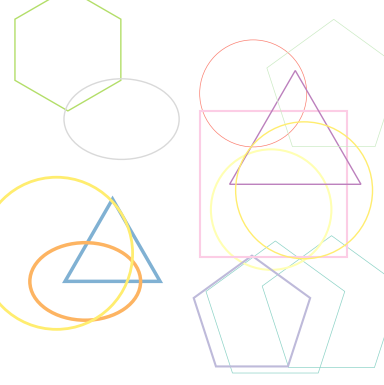[{"shape": "pentagon", "thickness": 0.5, "radius": 0.95, "center": [0.861, 0.198]}, {"shape": "pentagon", "thickness": 0.5, "radius": 0.95, "center": [0.715, 0.184]}, {"shape": "circle", "thickness": 1.5, "radius": 0.78, "center": [0.704, 0.456]}, {"shape": "pentagon", "thickness": 1.5, "radius": 0.8, "center": [0.654, 0.177]}, {"shape": "circle", "thickness": 0.5, "radius": 0.7, "center": [0.658, 0.757]}, {"shape": "triangle", "thickness": 2.5, "radius": 0.71, "center": [0.292, 0.34]}, {"shape": "oval", "thickness": 2.5, "radius": 0.72, "center": [0.221, 0.269]}, {"shape": "hexagon", "thickness": 1, "radius": 0.79, "center": [0.176, 0.871]}, {"shape": "square", "thickness": 1.5, "radius": 0.95, "center": [0.71, 0.522]}, {"shape": "oval", "thickness": 1, "radius": 0.75, "center": [0.316, 0.691]}, {"shape": "triangle", "thickness": 1, "radius": 0.98, "center": [0.767, 0.62]}, {"shape": "pentagon", "thickness": 0.5, "radius": 0.91, "center": [0.867, 0.767]}, {"shape": "circle", "thickness": 1, "radius": 0.89, "center": [0.79, 0.506]}, {"shape": "circle", "thickness": 2, "radius": 0.99, "center": [0.147, 0.342]}]